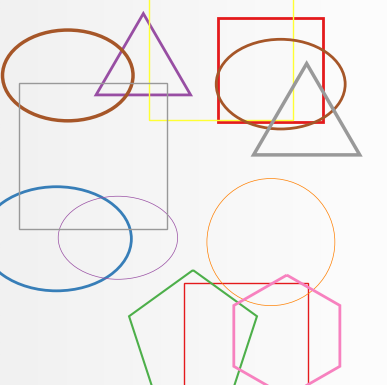[{"shape": "square", "thickness": 1, "radius": 0.8, "center": [0.634, 0.106]}, {"shape": "square", "thickness": 2, "radius": 0.67, "center": [0.698, 0.818]}, {"shape": "oval", "thickness": 2, "radius": 0.97, "center": [0.146, 0.38]}, {"shape": "pentagon", "thickness": 1.5, "radius": 0.87, "center": [0.498, 0.125]}, {"shape": "triangle", "thickness": 2, "radius": 0.7, "center": [0.37, 0.824]}, {"shape": "oval", "thickness": 0.5, "radius": 0.77, "center": [0.304, 0.382]}, {"shape": "circle", "thickness": 0.5, "radius": 0.83, "center": [0.699, 0.371]}, {"shape": "square", "thickness": 1, "radius": 0.92, "center": [0.57, 0.872]}, {"shape": "oval", "thickness": 2.5, "radius": 0.84, "center": [0.175, 0.804]}, {"shape": "oval", "thickness": 2, "radius": 0.83, "center": [0.724, 0.781]}, {"shape": "hexagon", "thickness": 2, "radius": 0.79, "center": [0.74, 0.128]}, {"shape": "triangle", "thickness": 2.5, "radius": 0.79, "center": [0.791, 0.677]}, {"shape": "square", "thickness": 1, "radius": 0.95, "center": [0.24, 0.595]}]